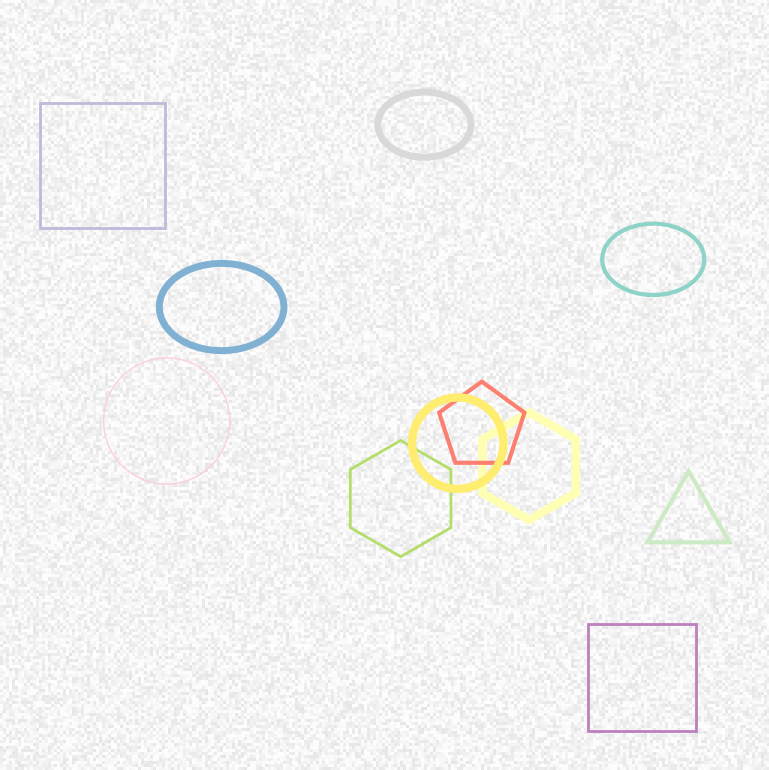[{"shape": "oval", "thickness": 1.5, "radius": 0.33, "center": [0.848, 0.663]}, {"shape": "hexagon", "thickness": 3, "radius": 0.35, "center": [0.687, 0.395]}, {"shape": "square", "thickness": 1, "radius": 0.41, "center": [0.134, 0.785]}, {"shape": "pentagon", "thickness": 1.5, "radius": 0.29, "center": [0.626, 0.446]}, {"shape": "oval", "thickness": 2.5, "radius": 0.4, "center": [0.288, 0.601]}, {"shape": "hexagon", "thickness": 1, "radius": 0.38, "center": [0.52, 0.352]}, {"shape": "circle", "thickness": 0.5, "radius": 0.41, "center": [0.216, 0.453]}, {"shape": "oval", "thickness": 2.5, "radius": 0.3, "center": [0.551, 0.838]}, {"shape": "square", "thickness": 1, "radius": 0.35, "center": [0.834, 0.12]}, {"shape": "triangle", "thickness": 1.5, "radius": 0.31, "center": [0.894, 0.326]}, {"shape": "circle", "thickness": 3, "radius": 0.3, "center": [0.594, 0.424]}]